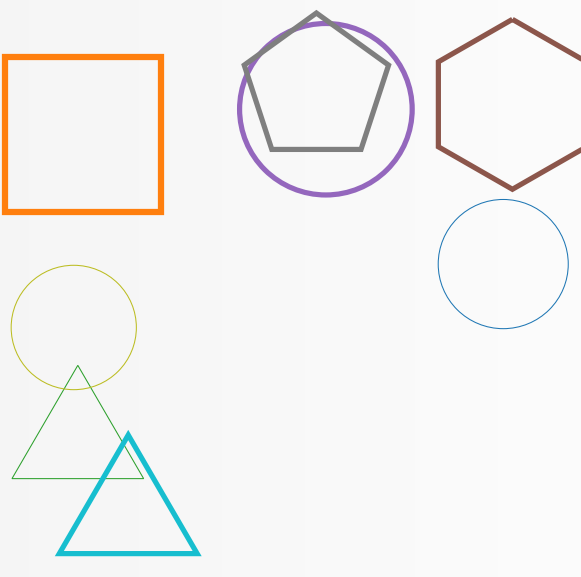[{"shape": "circle", "thickness": 0.5, "radius": 0.56, "center": [0.866, 0.542]}, {"shape": "square", "thickness": 3, "radius": 0.67, "center": [0.142, 0.766]}, {"shape": "triangle", "thickness": 0.5, "radius": 0.65, "center": [0.134, 0.236]}, {"shape": "circle", "thickness": 2.5, "radius": 0.74, "center": [0.561, 0.81]}, {"shape": "hexagon", "thickness": 2.5, "radius": 0.74, "center": [0.882, 0.818]}, {"shape": "pentagon", "thickness": 2.5, "radius": 0.65, "center": [0.544, 0.846]}, {"shape": "circle", "thickness": 0.5, "radius": 0.54, "center": [0.127, 0.432]}, {"shape": "triangle", "thickness": 2.5, "radius": 0.68, "center": [0.221, 0.109]}]